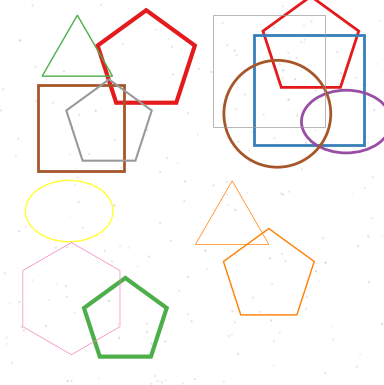[{"shape": "pentagon", "thickness": 2, "radius": 0.65, "center": [0.807, 0.879]}, {"shape": "pentagon", "thickness": 3, "radius": 0.66, "center": [0.38, 0.841]}, {"shape": "square", "thickness": 2, "radius": 0.72, "center": [0.802, 0.767]}, {"shape": "triangle", "thickness": 1, "radius": 0.53, "center": [0.201, 0.855]}, {"shape": "pentagon", "thickness": 3, "radius": 0.56, "center": [0.326, 0.165]}, {"shape": "oval", "thickness": 2, "radius": 0.58, "center": [0.899, 0.684]}, {"shape": "pentagon", "thickness": 1, "radius": 0.62, "center": [0.698, 0.282]}, {"shape": "triangle", "thickness": 0.5, "radius": 0.55, "center": [0.603, 0.42]}, {"shape": "oval", "thickness": 1, "radius": 0.57, "center": [0.18, 0.452]}, {"shape": "circle", "thickness": 2, "radius": 0.69, "center": [0.72, 0.704]}, {"shape": "square", "thickness": 2, "radius": 0.56, "center": [0.21, 0.668]}, {"shape": "hexagon", "thickness": 0.5, "radius": 0.73, "center": [0.185, 0.224]}, {"shape": "square", "thickness": 0.5, "radius": 0.73, "center": [0.698, 0.816]}, {"shape": "pentagon", "thickness": 1.5, "radius": 0.58, "center": [0.283, 0.677]}]